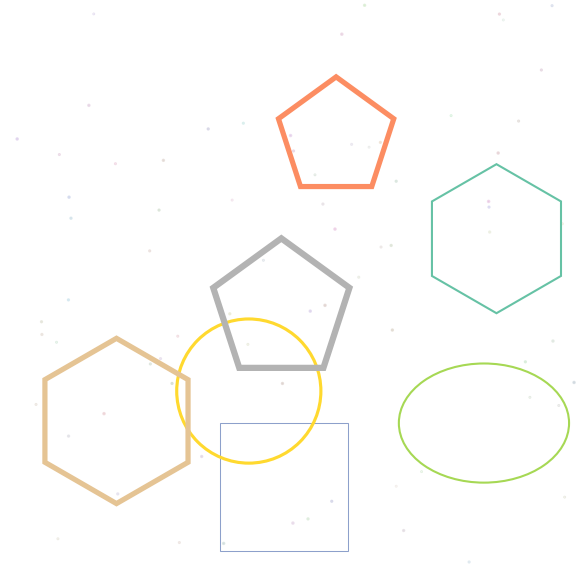[{"shape": "hexagon", "thickness": 1, "radius": 0.65, "center": [0.86, 0.586]}, {"shape": "pentagon", "thickness": 2.5, "radius": 0.52, "center": [0.582, 0.761]}, {"shape": "square", "thickness": 0.5, "radius": 0.55, "center": [0.492, 0.156]}, {"shape": "oval", "thickness": 1, "radius": 0.74, "center": [0.838, 0.267]}, {"shape": "circle", "thickness": 1.5, "radius": 0.62, "center": [0.431, 0.322]}, {"shape": "hexagon", "thickness": 2.5, "radius": 0.72, "center": [0.202, 0.27]}, {"shape": "pentagon", "thickness": 3, "radius": 0.62, "center": [0.487, 0.462]}]